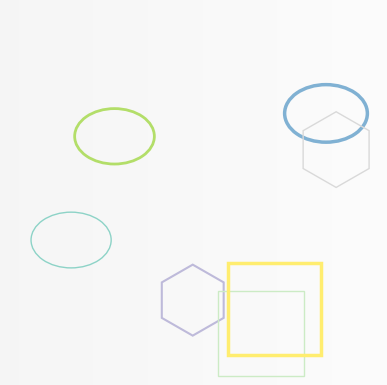[{"shape": "oval", "thickness": 1, "radius": 0.52, "center": [0.183, 0.377]}, {"shape": "hexagon", "thickness": 1.5, "radius": 0.46, "center": [0.497, 0.22]}, {"shape": "oval", "thickness": 2.5, "radius": 0.53, "center": [0.841, 0.705]}, {"shape": "oval", "thickness": 2, "radius": 0.51, "center": [0.295, 0.646]}, {"shape": "hexagon", "thickness": 1, "radius": 0.49, "center": [0.867, 0.611]}, {"shape": "square", "thickness": 1, "radius": 0.55, "center": [0.674, 0.133]}, {"shape": "square", "thickness": 2.5, "radius": 0.6, "center": [0.709, 0.198]}]